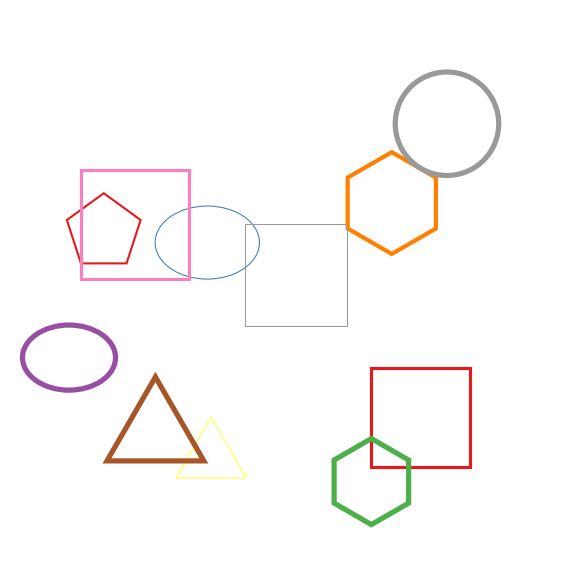[{"shape": "square", "thickness": 1.5, "radius": 0.43, "center": [0.728, 0.276]}, {"shape": "pentagon", "thickness": 1, "radius": 0.34, "center": [0.18, 0.597]}, {"shape": "oval", "thickness": 0.5, "radius": 0.45, "center": [0.359, 0.579]}, {"shape": "hexagon", "thickness": 2.5, "radius": 0.37, "center": [0.643, 0.165]}, {"shape": "oval", "thickness": 2.5, "radius": 0.4, "center": [0.119, 0.38]}, {"shape": "hexagon", "thickness": 2, "radius": 0.44, "center": [0.678, 0.648]}, {"shape": "triangle", "thickness": 0.5, "radius": 0.35, "center": [0.366, 0.207]}, {"shape": "triangle", "thickness": 2.5, "radius": 0.48, "center": [0.269, 0.249]}, {"shape": "square", "thickness": 1.5, "radius": 0.47, "center": [0.234, 0.61]}, {"shape": "square", "thickness": 0.5, "radius": 0.44, "center": [0.513, 0.523]}, {"shape": "circle", "thickness": 2.5, "radius": 0.45, "center": [0.774, 0.785]}]